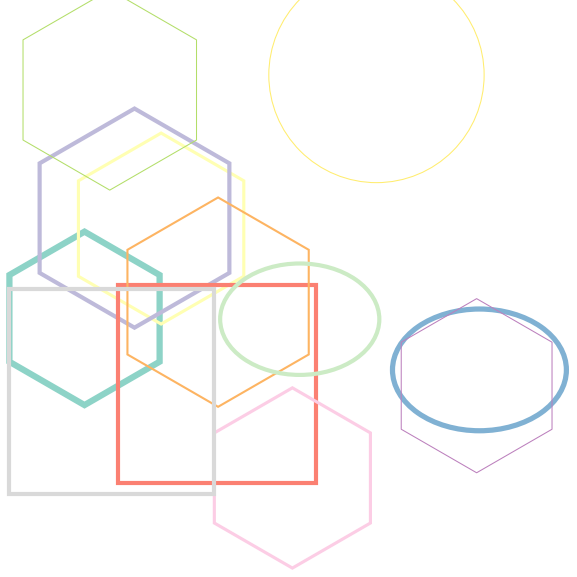[{"shape": "hexagon", "thickness": 3, "radius": 0.75, "center": [0.146, 0.448]}, {"shape": "hexagon", "thickness": 1.5, "radius": 0.83, "center": [0.279, 0.603]}, {"shape": "hexagon", "thickness": 2, "radius": 0.95, "center": [0.233, 0.621]}, {"shape": "square", "thickness": 2, "radius": 0.86, "center": [0.376, 0.334]}, {"shape": "oval", "thickness": 2.5, "radius": 0.75, "center": [0.83, 0.359]}, {"shape": "hexagon", "thickness": 1, "radius": 0.91, "center": [0.378, 0.476]}, {"shape": "hexagon", "thickness": 0.5, "radius": 0.87, "center": [0.19, 0.843]}, {"shape": "hexagon", "thickness": 1.5, "radius": 0.78, "center": [0.506, 0.172]}, {"shape": "square", "thickness": 2, "radius": 0.89, "center": [0.192, 0.321]}, {"shape": "hexagon", "thickness": 0.5, "radius": 0.75, "center": [0.825, 0.331]}, {"shape": "oval", "thickness": 2, "radius": 0.69, "center": [0.519, 0.446]}, {"shape": "circle", "thickness": 0.5, "radius": 0.93, "center": [0.652, 0.869]}]